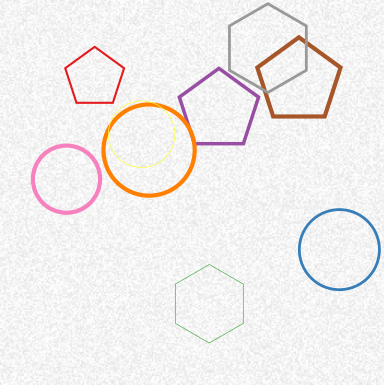[{"shape": "pentagon", "thickness": 1.5, "radius": 0.4, "center": [0.246, 0.798]}, {"shape": "circle", "thickness": 2, "radius": 0.52, "center": [0.881, 0.352]}, {"shape": "hexagon", "thickness": 0.5, "radius": 0.51, "center": [0.544, 0.211]}, {"shape": "pentagon", "thickness": 2.5, "radius": 0.54, "center": [0.569, 0.714]}, {"shape": "circle", "thickness": 3, "radius": 0.59, "center": [0.387, 0.61]}, {"shape": "circle", "thickness": 0.5, "radius": 0.43, "center": [0.368, 0.651]}, {"shape": "pentagon", "thickness": 3, "radius": 0.57, "center": [0.776, 0.789]}, {"shape": "circle", "thickness": 3, "radius": 0.44, "center": [0.173, 0.535]}, {"shape": "hexagon", "thickness": 2, "radius": 0.58, "center": [0.696, 0.875]}]